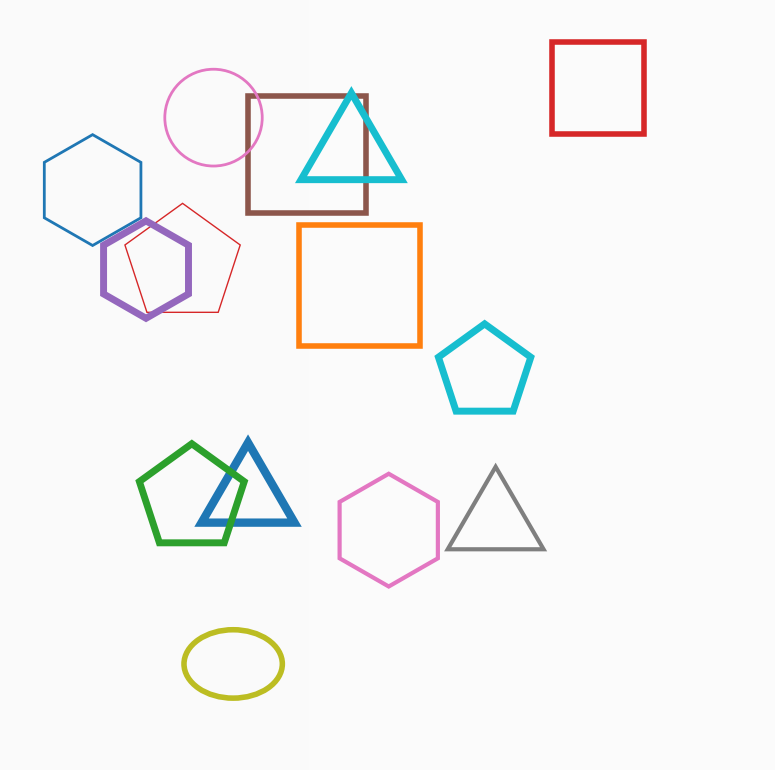[{"shape": "triangle", "thickness": 3, "radius": 0.35, "center": [0.32, 0.356]}, {"shape": "hexagon", "thickness": 1, "radius": 0.36, "center": [0.12, 0.753]}, {"shape": "square", "thickness": 2, "radius": 0.39, "center": [0.464, 0.629]}, {"shape": "pentagon", "thickness": 2.5, "radius": 0.36, "center": [0.248, 0.353]}, {"shape": "pentagon", "thickness": 0.5, "radius": 0.39, "center": [0.236, 0.658]}, {"shape": "square", "thickness": 2, "radius": 0.3, "center": [0.772, 0.886]}, {"shape": "hexagon", "thickness": 2.5, "radius": 0.32, "center": [0.188, 0.65]}, {"shape": "square", "thickness": 2, "radius": 0.38, "center": [0.396, 0.799]}, {"shape": "hexagon", "thickness": 1.5, "radius": 0.37, "center": [0.502, 0.312]}, {"shape": "circle", "thickness": 1, "radius": 0.31, "center": [0.276, 0.847]}, {"shape": "triangle", "thickness": 1.5, "radius": 0.36, "center": [0.64, 0.322]}, {"shape": "oval", "thickness": 2, "radius": 0.32, "center": [0.301, 0.138]}, {"shape": "triangle", "thickness": 2.5, "radius": 0.38, "center": [0.453, 0.804]}, {"shape": "pentagon", "thickness": 2.5, "radius": 0.31, "center": [0.625, 0.517]}]